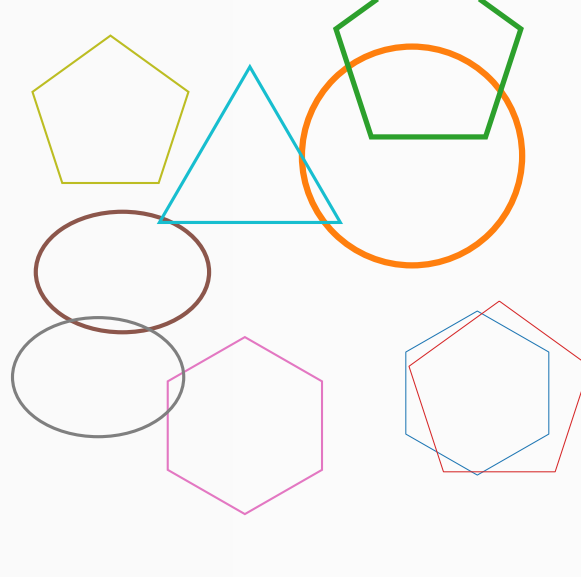[{"shape": "hexagon", "thickness": 0.5, "radius": 0.71, "center": [0.821, 0.319]}, {"shape": "circle", "thickness": 3, "radius": 0.95, "center": [0.709, 0.729]}, {"shape": "pentagon", "thickness": 2.5, "radius": 0.84, "center": [0.737, 0.897]}, {"shape": "pentagon", "thickness": 0.5, "radius": 0.82, "center": [0.859, 0.314]}, {"shape": "oval", "thickness": 2, "radius": 0.75, "center": [0.211, 0.528]}, {"shape": "hexagon", "thickness": 1, "radius": 0.77, "center": [0.421, 0.262]}, {"shape": "oval", "thickness": 1.5, "radius": 0.74, "center": [0.169, 0.346]}, {"shape": "pentagon", "thickness": 1, "radius": 0.71, "center": [0.19, 0.796]}, {"shape": "triangle", "thickness": 1.5, "radius": 0.9, "center": [0.43, 0.704]}]